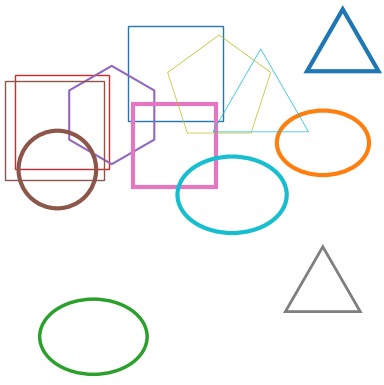[{"shape": "square", "thickness": 1, "radius": 0.62, "center": [0.456, 0.81]}, {"shape": "triangle", "thickness": 3, "radius": 0.54, "center": [0.89, 0.869]}, {"shape": "oval", "thickness": 3, "radius": 0.6, "center": [0.839, 0.629]}, {"shape": "oval", "thickness": 2.5, "radius": 0.7, "center": [0.243, 0.125]}, {"shape": "square", "thickness": 1, "radius": 0.61, "center": [0.161, 0.683]}, {"shape": "hexagon", "thickness": 1.5, "radius": 0.64, "center": [0.29, 0.701]}, {"shape": "circle", "thickness": 3, "radius": 0.5, "center": [0.149, 0.56]}, {"shape": "square", "thickness": 1, "radius": 0.64, "center": [0.142, 0.662]}, {"shape": "square", "thickness": 3, "radius": 0.53, "center": [0.454, 0.623]}, {"shape": "triangle", "thickness": 2, "radius": 0.56, "center": [0.838, 0.247]}, {"shape": "pentagon", "thickness": 0.5, "radius": 0.7, "center": [0.569, 0.768]}, {"shape": "triangle", "thickness": 0.5, "radius": 0.72, "center": [0.677, 0.729]}, {"shape": "oval", "thickness": 3, "radius": 0.71, "center": [0.603, 0.494]}]